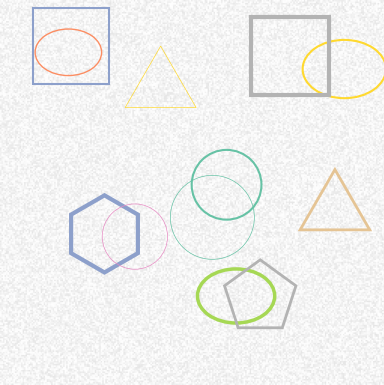[{"shape": "circle", "thickness": 0.5, "radius": 0.55, "center": [0.552, 0.435]}, {"shape": "circle", "thickness": 1.5, "radius": 0.45, "center": [0.588, 0.52]}, {"shape": "oval", "thickness": 1, "radius": 0.43, "center": [0.178, 0.864]}, {"shape": "hexagon", "thickness": 3, "radius": 0.5, "center": [0.271, 0.393]}, {"shape": "square", "thickness": 1.5, "radius": 0.49, "center": [0.185, 0.881]}, {"shape": "circle", "thickness": 0.5, "radius": 0.42, "center": [0.35, 0.385]}, {"shape": "oval", "thickness": 2.5, "radius": 0.5, "center": [0.613, 0.231]}, {"shape": "triangle", "thickness": 0.5, "radius": 0.53, "center": [0.417, 0.774]}, {"shape": "oval", "thickness": 1.5, "radius": 0.54, "center": [0.894, 0.821]}, {"shape": "triangle", "thickness": 2, "radius": 0.52, "center": [0.87, 0.455]}, {"shape": "square", "thickness": 3, "radius": 0.51, "center": [0.754, 0.854]}, {"shape": "pentagon", "thickness": 2, "radius": 0.49, "center": [0.676, 0.228]}]